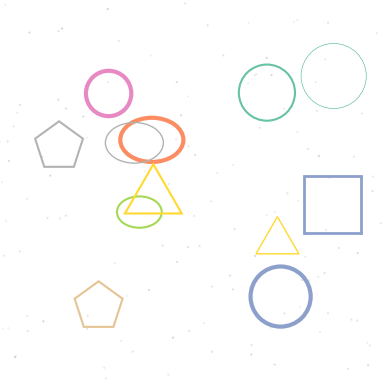[{"shape": "circle", "thickness": 0.5, "radius": 0.42, "center": [0.867, 0.803]}, {"shape": "circle", "thickness": 1.5, "radius": 0.36, "center": [0.693, 0.759]}, {"shape": "oval", "thickness": 3, "radius": 0.41, "center": [0.394, 0.637]}, {"shape": "square", "thickness": 2, "radius": 0.37, "center": [0.865, 0.468]}, {"shape": "circle", "thickness": 3, "radius": 0.39, "center": [0.729, 0.23]}, {"shape": "circle", "thickness": 3, "radius": 0.29, "center": [0.282, 0.757]}, {"shape": "oval", "thickness": 1.5, "radius": 0.29, "center": [0.362, 0.449]}, {"shape": "triangle", "thickness": 1, "radius": 0.32, "center": [0.721, 0.373]}, {"shape": "triangle", "thickness": 1.5, "radius": 0.43, "center": [0.398, 0.488]}, {"shape": "pentagon", "thickness": 1.5, "radius": 0.33, "center": [0.256, 0.204]}, {"shape": "pentagon", "thickness": 1.5, "radius": 0.33, "center": [0.153, 0.62]}, {"shape": "oval", "thickness": 1, "radius": 0.38, "center": [0.349, 0.629]}]